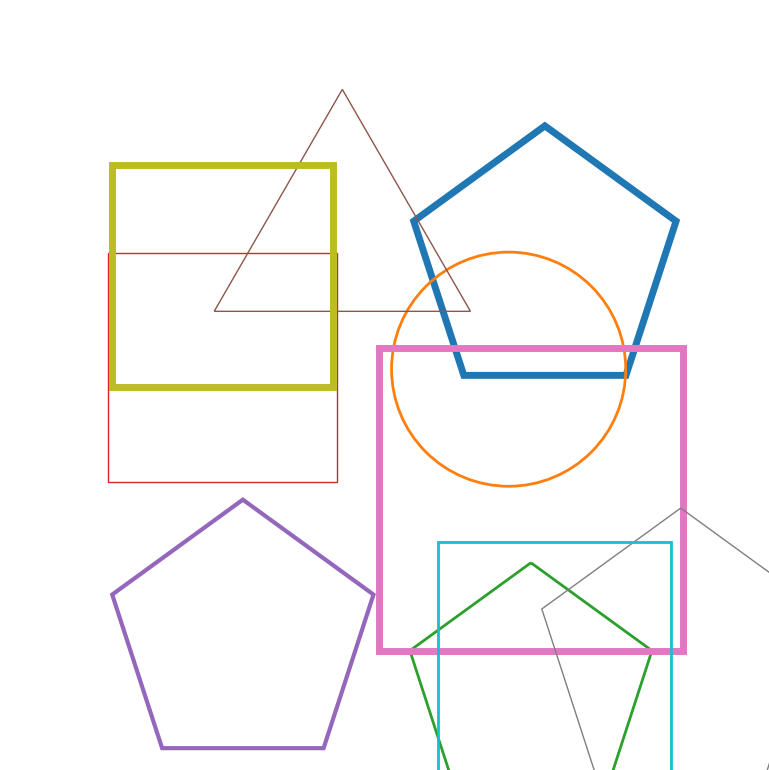[{"shape": "pentagon", "thickness": 2.5, "radius": 0.9, "center": [0.708, 0.657]}, {"shape": "circle", "thickness": 1, "radius": 0.76, "center": [0.661, 0.521]}, {"shape": "pentagon", "thickness": 1, "radius": 0.83, "center": [0.69, 0.104]}, {"shape": "square", "thickness": 0.5, "radius": 0.74, "center": [0.289, 0.523]}, {"shape": "pentagon", "thickness": 1.5, "radius": 0.89, "center": [0.315, 0.173]}, {"shape": "triangle", "thickness": 0.5, "radius": 0.96, "center": [0.445, 0.692]}, {"shape": "square", "thickness": 2.5, "radius": 0.99, "center": [0.69, 0.351]}, {"shape": "pentagon", "thickness": 0.5, "radius": 0.95, "center": [0.884, 0.151]}, {"shape": "square", "thickness": 2.5, "radius": 0.72, "center": [0.289, 0.642]}, {"shape": "square", "thickness": 1, "radius": 0.75, "center": [0.72, 0.146]}]